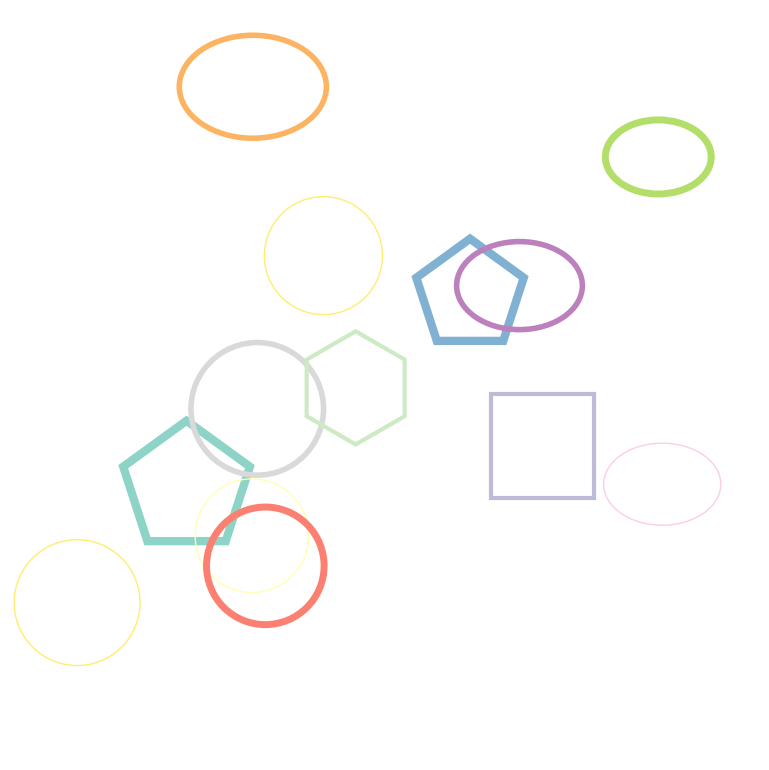[{"shape": "pentagon", "thickness": 3, "radius": 0.43, "center": [0.242, 0.367]}, {"shape": "circle", "thickness": 0.5, "radius": 0.37, "center": [0.327, 0.304]}, {"shape": "square", "thickness": 1.5, "radius": 0.34, "center": [0.704, 0.421]}, {"shape": "circle", "thickness": 2.5, "radius": 0.38, "center": [0.345, 0.265]}, {"shape": "pentagon", "thickness": 3, "radius": 0.37, "center": [0.61, 0.617]}, {"shape": "oval", "thickness": 2, "radius": 0.48, "center": [0.328, 0.887]}, {"shape": "oval", "thickness": 2.5, "radius": 0.34, "center": [0.855, 0.796]}, {"shape": "oval", "thickness": 0.5, "radius": 0.38, "center": [0.86, 0.371]}, {"shape": "circle", "thickness": 2, "radius": 0.43, "center": [0.334, 0.469]}, {"shape": "oval", "thickness": 2, "radius": 0.41, "center": [0.675, 0.629]}, {"shape": "hexagon", "thickness": 1.5, "radius": 0.37, "center": [0.462, 0.496]}, {"shape": "circle", "thickness": 0.5, "radius": 0.41, "center": [0.1, 0.217]}, {"shape": "circle", "thickness": 0.5, "radius": 0.38, "center": [0.42, 0.668]}]